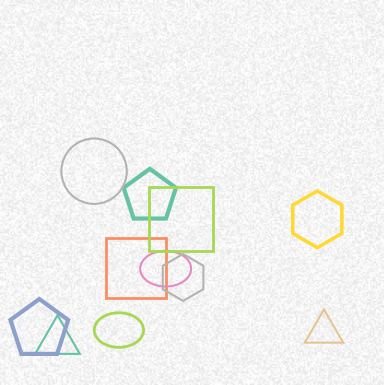[{"shape": "triangle", "thickness": 1.5, "radius": 0.33, "center": [0.149, 0.114]}, {"shape": "pentagon", "thickness": 3, "radius": 0.36, "center": [0.389, 0.49]}, {"shape": "square", "thickness": 2, "radius": 0.39, "center": [0.354, 0.304]}, {"shape": "pentagon", "thickness": 3, "radius": 0.39, "center": [0.102, 0.145]}, {"shape": "oval", "thickness": 1.5, "radius": 0.33, "center": [0.43, 0.302]}, {"shape": "oval", "thickness": 2, "radius": 0.32, "center": [0.309, 0.143]}, {"shape": "square", "thickness": 2, "radius": 0.41, "center": [0.471, 0.431]}, {"shape": "hexagon", "thickness": 2.5, "radius": 0.37, "center": [0.824, 0.43]}, {"shape": "triangle", "thickness": 1.5, "radius": 0.29, "center": [0.841, 0.139]}, {"shape": "hexagon", "thickness": 1.5, "radius": 0.3, "center": [0.476, 0.279]}, {"shape": "circle", "thickness": 1.5, "radius": 0.42, "center": [0.244, 0.555]}]